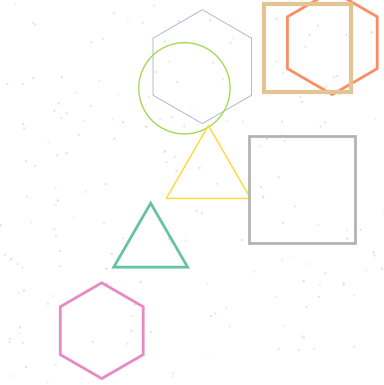[{"shape": "triangle", "thickness": 2, "radius": 0.55, "center": [0.391, 0.361]}, {"shape": "hexagon", "thickness": 2, "radius": 0.67, "center": [0.863, 0.889]}, {"shape": "hexagon", "thickness": 0.5, "radius": 0.74, "center": [0.526, 0.827]}, {"shape": "hexagon", "thickness": 2, "radius": 0.62, "center": [0.264, 0.141]}, {"shape": "circle", "thickness": 1, "radius": 0.59, "center": [0.479, 0.771]}, {"shape": "triangle", "thickness": 1, "radius": 0.63, "center": [0.541, 0.548]}, {"shape": "square", "thickness": 3, "radius": 0.57, "center": [0.799, 0.875]}, {"shape": "square", "thickness": 2, "radius": 0.69, "center": [0.784, 0.507]}]